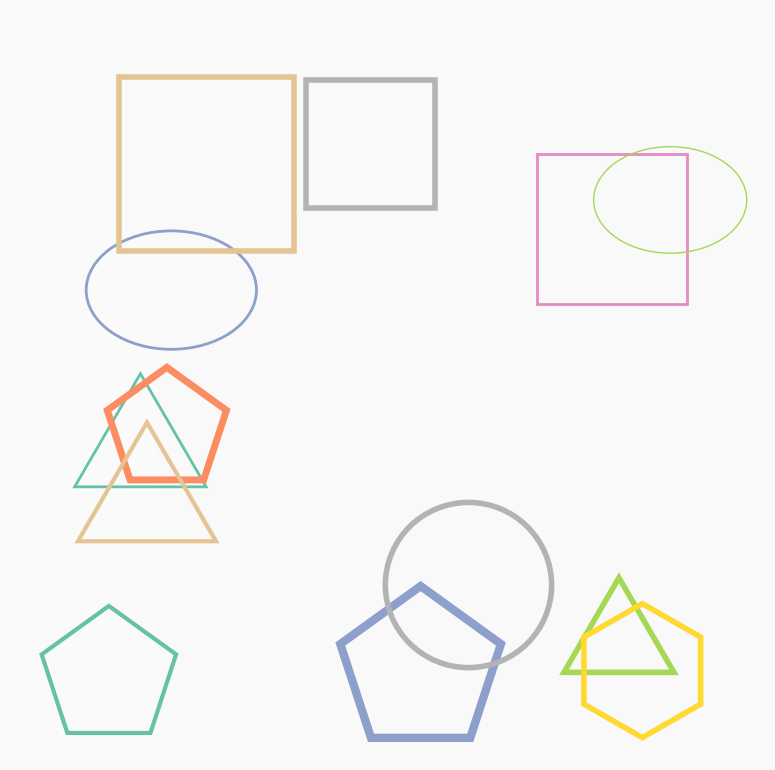[{"shape": "triangle", "thickness": 1, "radius": 0.49, "center": [0.181, 0.417]}, {"shape": "pentagon", "thickness": 1.5, "radius": 0.46, "center": [0.14, 0.122]}, {"shape": "pentagon", "thickness": 2.5, "radius": 0.4, "center": [0.215, 0.442]}, {"shape": "pentagon", "thickness": 3, "radius": 0.54, "center": [0.543, 0.13]}, {"shape": "oval", "thickness": 1, "radius": 0.55, "center": [0.221, 0.623]}, {"shape": "square", "thickness": 1, "radius": 0.48, "center": [0.789, 0.702]}, {"shape": "triangle", "thickness": 2, "radius": 0.41, "center": [0.799, 0.168]}, {"shape": "oval", "thickness": 0.5, "radius": 0.49, "center": [0.865, 0.74]}, {"shape": "hexagon", "thickness": 2, "radius": 0.43, "center": [0.829, 0.129]}, {"shape": "triangle", "thickness": 1.5, "radius": 0.51, "center": [0.19, 0.349]}, {"shape": "square", "thickness": 2, "radius": 0.56, "center": [0.266, 0.787]}, {"shape": "square", "thickness": 2, "radius": 0.42, "center": [0.478, 0.813]}, {"shape": "circle", "thickness": 2, "radius": 0.54, "center": [0.604, 0.24]}]